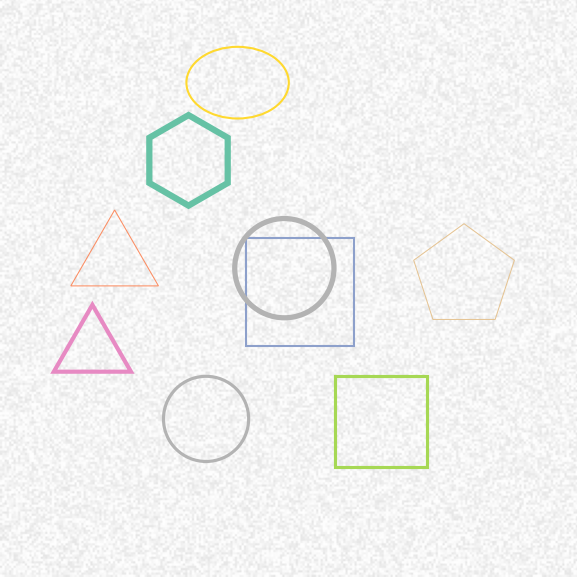[{"shape": "hexagon", "thickness": 3, "radius": 0.39, "center": [0.326, 0.721]}, {"shape": "triangle", "thickness": 0.5, "radius": 0.44, "center": [0.199, 0.548]}, {"shape": "square", "thickness": 1, "radius": 0.47, "center": [0.52, 0.493]}, {"shape": "triangle", "thickness": 2, "radius": 0.39, "center": [0.16, 0.394]}, {"shape": "square", "thickness": 1.5, "radius": 0.4, "center": [0.66, 0.269]}, {"shape": "oval", "thickness": 1, "radius": 0.44, "center": [0.411, 0.856]}, {"shape": "pentagon", "thickness": 0.5, "radius": 0.46, "center": [0.804, 0.52]}, {"shape": "circle", "thickness": 2.5, "radius": 0.43, "center": [0.492, 0.535]}, {"shape": "circle", "thickness": 1.5, "radius": 0.37, "center": [0.357, 0.274]}]